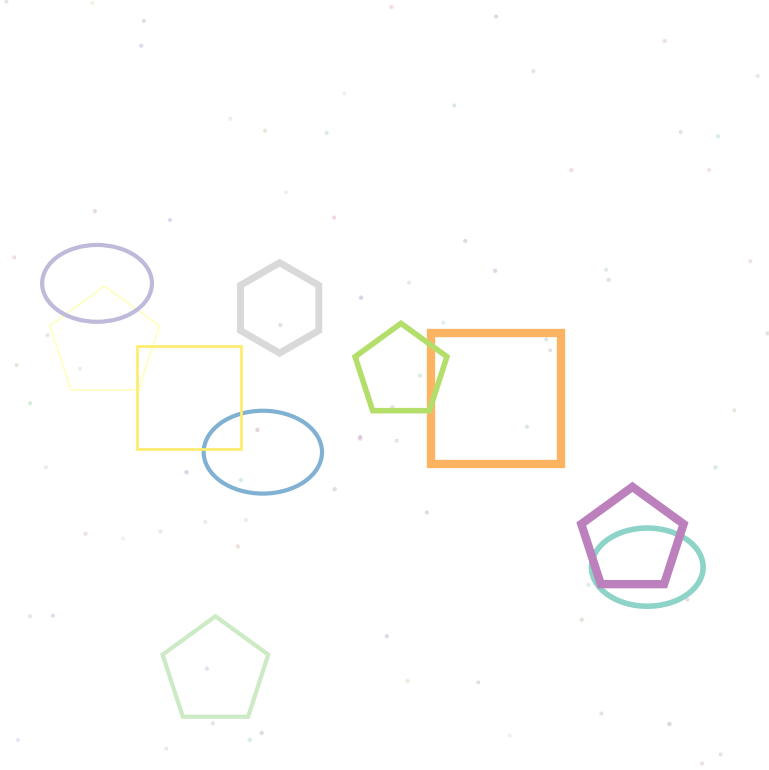[{"shape": "oval", "thickness": 2, "radius": 0.36, "center": [0.841, 0.263]}, {"shape": "pentagon", "thickness": 0.5, "radius": 0.37, "center": [0.136, 0.554]}, {"shape": "oval", "thickness": 1.5, "radius": 0.36, "center": [0.126, 0.632]}, {"shape": "oval", "thickness": 1.5, "radius": 0.38, "center": [0.341, 0.413]}, {"shape": "square", "thickness": 3, "radius": 0.42, "center": [0.644, 0.483]}, {"shape": "pentagon", "thickness": 2, "radius": 0.31, "center": [0.521, 0.517]}, {"shape": "hexagon", "thickness": 2.5, "radius": 0.29, "center": [0.363, 0.6]}, {"shape": "pentagon", "thickness": 3, "radius": 0.35, "center": [0.821, 0.298]}, {"shape": "pentagon", "thickness": 1.5, "radius": 0.36, "center": [0.28, 0.128]}, {"shape": "square", "thickness": 1, "radius": 0.34, "center": [0.245, 0.483]}]